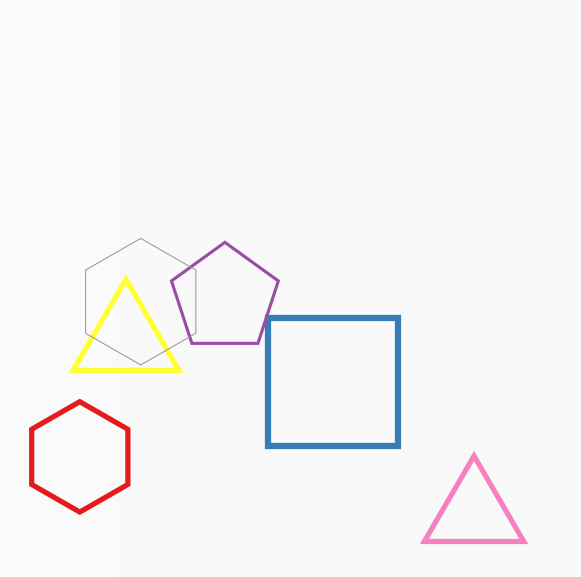[{"shape": "hexagon", "thickness": 2.5, "radius": 0.48, "center": [0.137, 0.208]}, {"shape": "square", "thickness": 3, "radius": 0.56, "center": [0.573, 0.338]}, {"shape": "pentagon", "thickness": 1.5, "radius": 0.48, "center": [0.387, 0.483]}, {"shape": "triangle", "thickness": 2.5, "radius": 0.53, "center": [0.217, 0.41]}, {"shape": "triangle", "thickness": 2.5, "radius": 0.49, "center": [0.816, 0.111]}, {"shape": "hexagon", "thickness": 0.5, "radius": 0.55, "center": [0.242, 0.477]}]